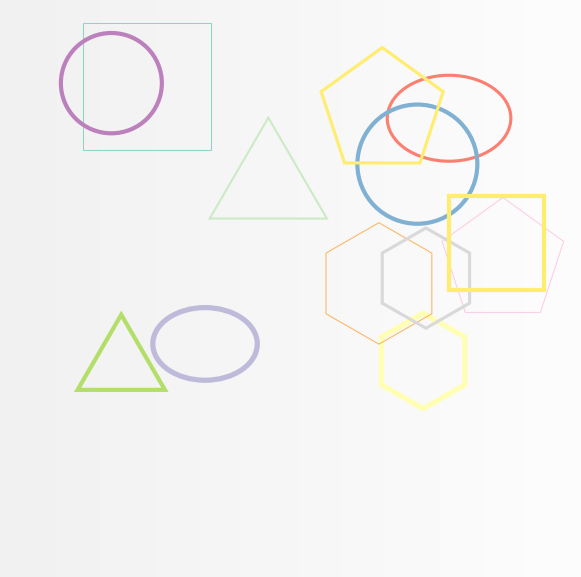[{"shape": "square", "thickness": 0.5, "radius": 0.55, "center": [0.253, 0.849]}, {"shape": "hexagon", "thickness": 2.5, "radius": 0.41, "center": [0.728, 0.374]}, {"shape": "oval", "thickness": 2.5, "radius": 0.45, "center": [0.353, 0.404]}, {"shape": "oval", "thickness": 1.5, "radius": 0.53, "center": [0.773, 0.794]}, {"shape": "circle", "thickness": 2, "radius": 0.52, "center": [0.718, 0.715]}, {"shape": "hexagon", "thickness": 0.5, "radius": 0.53, "center": [0.652, 0.508]}, {"shape": "triangle", "thickness": 2, "radius": 0.43, "center": [0.209, 0.367]}, {"shape": "pentagon", "thickness": 0.5, "radius": 0.55, "center": [0.865, 0.547]}, {"shape": "hexagon", "thickness": 1.5, "radius": 0.43, "center": [0.733, 0.518]}, {"shape": "circle", "thickness": 2, "radius": 0.43, "center": [0.192, 0.855]}, {"shape": "triangle", "thickness": 1, "radius": 0.58, "center": [0.462, 0.679]}, {"shape": "square", "thickness": 2, "radius": 0.41, "center": [0.855, 0.578]}, {"shape": "pentagon", "thickness": 1.5, "radius": 0.55, "center": [0.658, 0.806]}]